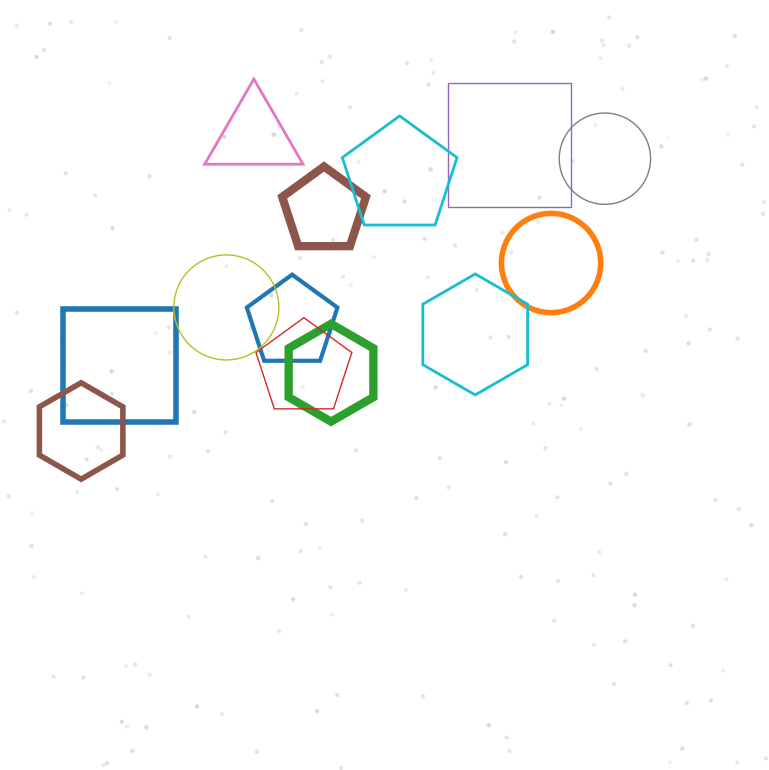[{"shape": "square", "thickness": 2, "radius": 0.37, "center": [0.155, 0.525]}, {"shape": "pentagon", "thickness": 1.5, "radius": 0.31, "center": [0.379, 0.581]}, {"shape": "circle", "thickness": 2, "radius": 0.32, "center": [0.716, 0.658]}, {"shape": "hexagon", "thickness": 3, "radius": 0.32, "center": [0.43, 0.516]}, {"shape": "pentagon", "thickness": 0.5, "radius": 0.33, "center": [0.395, 0.522]}, {"shape": "square", "thickness": 0.5, "radius": 0.4, "center": [0.662, 0.812]}, {"shape": "hexagon", "thickness": 2, "radius": 0.31, "center": [0.105, 0.44]}, {"shape": "pentagon", "thickness": 3, "radius": 0.29, "center": [0.421, 0.727]}, {"shape": "triangle", "thickness": 1, "radius": 0.37, "center": [0.33, 0.824]}, {"shape": "circle", "thickness": 0.5, "radius": 0.3, "center": [0.786, 0.794]}, {"shape": "circle", "thickness": 0.5, "radius": 0.34, "center": [0.294, 0.601]}, {"shape": "hexagon", "thickness": 1, "radius": 0.39, "center": [0.617, 0.566]}, {"shape": "pentagon", "thickness": 1, "radius": 0.39, "center": [0.519, 0.771]}]